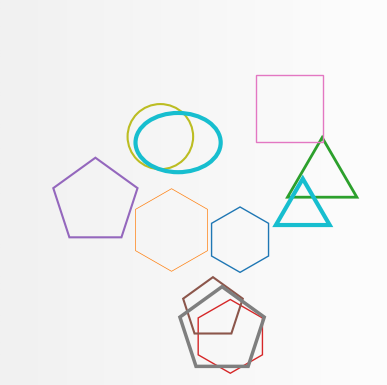[{"shape": "hexagon", "thickness": 1, "radius": 0.42, "center": [0.619, 0.377]}, {"shape": "hexagon", "thickness": 0.5, "radius": 0.54, "center": [0.443, 0.403]}, {"shape": "triangle", "thickness": 2, "radius": 0.52, "center": [0.831, 0.539]}, {"shape": "hexagon", "thickness": 1, "radius": 0.48, "center": [0.594, 0.126]}, {"shape": "pentagon", "thickness": 1.5, "radius": 0.57, "center": [0.246, 0.476]}, {"shape": "pentagon", "thickness": 1.5, "radius": 0.4, "center": [0.55, 0.199]}, {"shape": "square", "thickness": 1, "radius": 0.44, "center": [0.747, 0.717]}, {"shape": "pentagon", "thickness": 2.5, "radius": 0.57, "center": [0.573, 0.141]}, {"shape": "circle", "thickness": 1.5, "radius": 0.42, "center": [0.414, 0.645]}, {"shape": "oval", "thickness": 3, "radius": 0.55, "center": [0.46, 0.63]}, {"shape": "triangle", "thickness": 3, "radius": 0.4, "center": [0.781, 0.456]}]